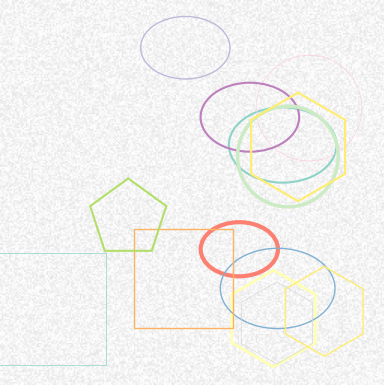[{"shape": "oval", "thickness": 1.5, "radius": 0.7, "center": [0.734, 0.623]}, {"shape": "square", "thickness": 0.5, "radius": 0.73, "center": [0.13, 0.197]}, {"shape": "hexagon", "thickness": 2, "radius": 0.63, "center": [0.71, 0.173]}, {"shape": "oval", "thickness": 1, "radius": 0.58, "center": [0.481, 0.876]}, {"shape": "oval", "thickness": 3, "radius": 0.5, "center": [0.622, 0.353]}, {"shape": "oval", "thickness": 1, "radius": 0.74, "center": [0.721, 0.251]}, {"shape": "square", "thickness": 1, "radius": 0.64, "center": [0.477, 0.277]}, {"shape": "pentagon", "thickness": 1.5, "radius": 0.52, "center": [0.333, 0.433]}, {"shape": "circle", "thickness": 0.5, "radius": 0.69, "center": [0.803, 0.719]}, {"shape": "hexagon", "thickness": 0.5, "radius": 0.53, "center": [0.719, 0.161]}, {"shape": "oval", "thickness": 1.5, "radius": 0.64, "center": [0.649, 0.696]}, {"shape": "circle", "thickness": 2.5, "radius": 0.65, "center": [0.748, 0.593]}, {"shape": "hexagon", "thickness": 1.5, "radius": 0.7, "center": [0.774, 0.619]}, {"shape": "hexagon", "thickness": 1, "radius": 0.58, "center": [0.842, 0.191]}]